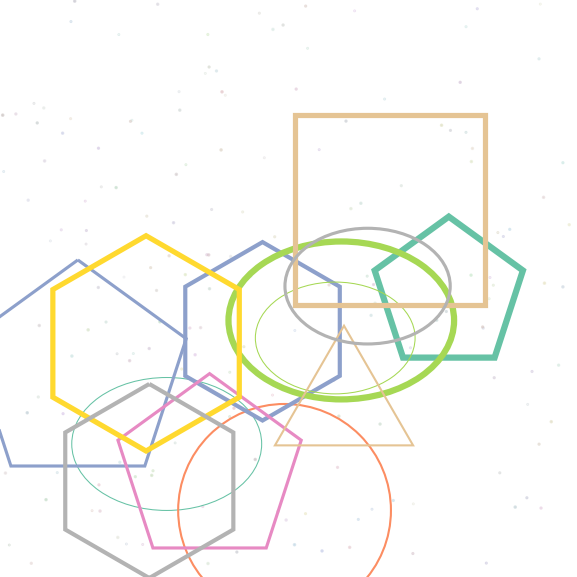[{"shape": "pentagon", "thickness": 3, "radius": 0.67, "center": [0.777, 0.489]}, {"shape": "oval", "thickness": 0.5, "radius": 0.82, "center": [0.289, 0.23]}, {"shape": "circle", "thickness": 1, "radius": 0.92, "center": [0.493, 0.115]}, {"shape": "pentagon", "thickness": 1.5, "radius": 0.99, "center": [0.135, 0.352]}, {"shape": "hexagon", "thickness": 2, "radius": 0.77, "center": [0.455, 0.425]}, {"shape": "pentagon", "thickness": 1.5, "radius": 0.83, "center": [0.363, 0.185]}, {"shape": "oval", "thickness": 3, "radius": 0.98, "center": [0.591, 0.444]}, {"shape": "oval", "thickness": 0.5, "radius": 0.69, "center": [0.58, 0.414]}, {"shape": "hexagon", "thickness": 2.5, "radius": 0.93, "center": [0.253, 0.405]}, {"shape": "square", "thickness": 2.5, "radius": 0.82, "center": [0.676, 0.635]}, {"shape": "triangle", "thickness": 1, "radius": 0.69, "center": [0.596, 0.297]}, {"shape": "oval", "thickness": 1.5, "radius": 0.72, "center": [0.637, 0.504]}, {"shape": "hexagon", "thickness": 2, "radius": 0.84, "center": [0.259, 0.166]}]